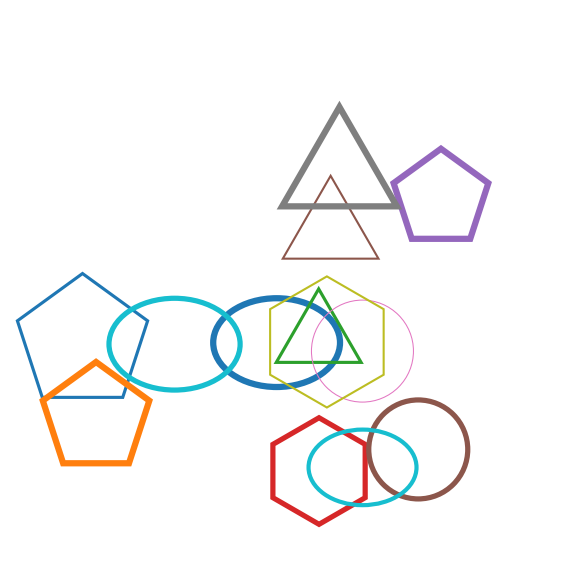[{"shape": "pentagon", "thickness": 1.5, "radius": 0.59, "center": [0.143, 0.407]}, {"shape": "oval", "thickness": 3, "radius": 0.55, "center": [0.479, 0.406]}, {"shape": "pentagon", "thickness": 3, "radius": 0.48, "center": [0.166, 0.275]}, {"shape": "triangle", "thickness": 1.5, "radius": 0.42, "center": [0.552, 0.414]}, {"shape": "hexagon", "thickness": 2.5, "radius": 0.46, "center": [0.552, 0.184]}, {"shape": "pentagon", "thickness": 3, "radius": 0.43, "center": [0.764, 0.655]}, {"shape": "triangle", "thickness": 1, "radius": 0.48, "center": [0.573, 0.599]}, {"shape": "circle", "thickness": 2.5, "radius": 0.43, "center": [0.724, 0.221]}, {"shape": "circle", "thickness": 0.5, "radius": 0.44, "center": [0.628, 0.391]}, {"shape": "triangle", "thickness": 3, "radius": 0.57, "center": [0.588, 0.699]}, {"shape": "hexagon", "thickness": 1, "radius": 0.57, "center": [0.566, 0.407]}, {"shape": "oval", "thickness": 2.5, "radius": 0.57, "center": [0.302, 0.403]}, {"shape": "oval", "thickness": 2, "radius": 0.47, "center": [0.628, 0.19]}]